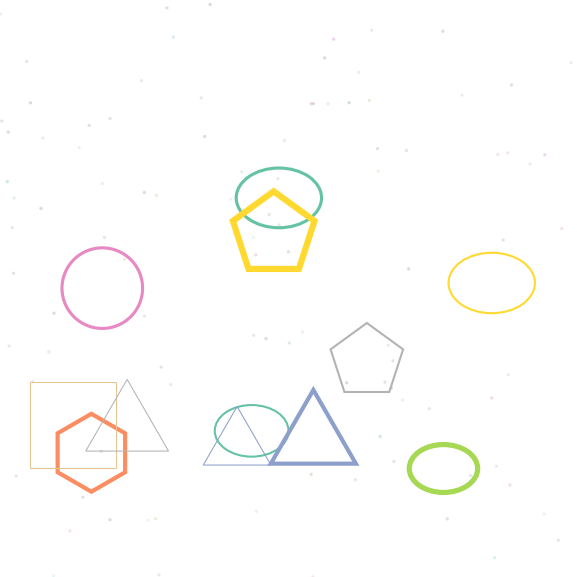[{"shape": "oval", "thickness": 1, "radius": 0.32, "center": [0.436, 0.253]}, {"shape": "oval", "thickness": 1.5, "radius": 0.37, "center": [0.483, 0.656]}, {"shape": "hexagon", "thickness": 2, "radius": 0.34, "center": [0.158, 0.215]}, {"shape": "triangle", "thickness": 0.5, "radius": 0.34, "center": [0.411, 0.228]}, {"shape": "triangle", "thickness": 2, "radius": 0.43, "center": [0.543, 0.239]}, {"shape": "circle", "thickness": 1.5, "radius": 0.35, "center": [0.177, 0.5]}, {"shape": "oval", "thickness": 2.5, "radius": 0.3, "center": [0.768, 0.188]}, {"shape": "oval", "thickness": 1, "radius": 0.37, "center": [0.851, 0.509]}, {"shape": "pentagon", "thickness": 3, "radius": 0.37, "center": [0.474, 0.594]}, {"shape": "square", "thickness": 0.5, "radius": 0.37, "center": [0.127, 0.263]}, {"shape": "pentagon", "thickness": 1, "radius": 0.33, "center": [0.635, 0.374]}, {"shape": "triangle", "thickness": 0.5, "radius": 0.41, "center": [0.22, 0.259]}]